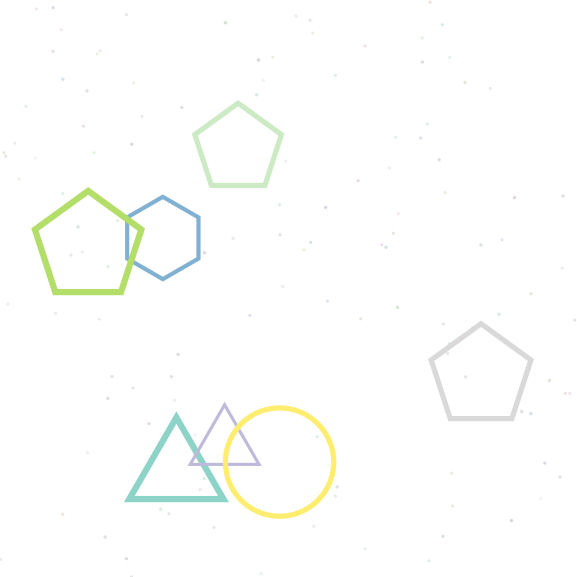[{"shape": "triangle", "thickness": 3, "radius": 0.47, "center": [0.305, 0.182]}, {"shape": "triangle", "thickness": 1.5, "radius": 0.34, "center": [0.389, 0.229]}, {"shape": "hexagon", "thickness": 2, "radius": 0.36, "center": [0.282, 0.587]}, {"shape": "pentagon", "thickness": 3, "radius": 0.48, "center": [0.153, 0.572]}, {"shape": "pentagon", "thickness": 2.5, "radius": 0.45, "center": [0.833, 0.348]}, {"shape": "pentagon", "thickness": 2.5, "radius": 0.39, "center": [0.412, 0.742]}, {"shape": "circle", "thickness": 2.5, "radius": 0.47, "center": [0.484, 0.199]}]